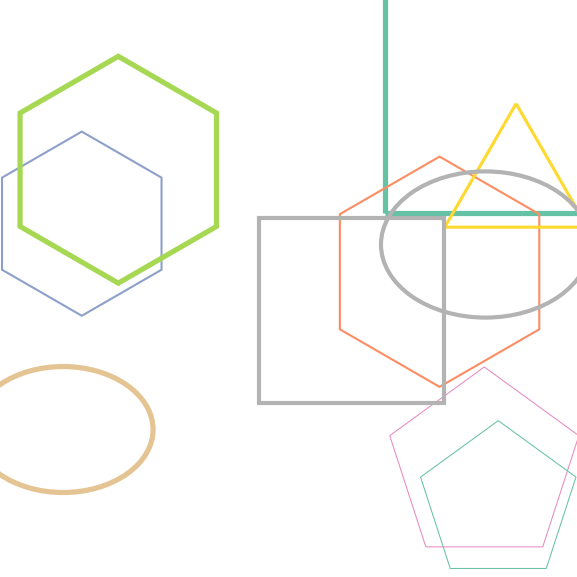[{"shape": "pentagon", "thickness": 0.5, "radius": 0.71, "center": [0.863, 0.129]}, {"shape": "square", "thickness": 2.5, "radius": 0.98, "center": [0.862, 0.825]}, {"shape": "hexagon", "thickness": 1, "radius": 1.0, "center": [0.761, 0.529]}, {"shape": "hexagon", "thickness": 1, "radius": 0.8, "center": [0.142, 0.612]}, {"shape": "pentagon", "thickness": 0.5, "radius": 0.86, "center": [0.839, 0.192]}, {"shape": "hexagon", "thickness": 2.5, "radius": 0.98, "center": [0.205, 0.705]}, {"shape": "triangle", "thickness": 1.5, "radius": 0.71, "center": [0.894, 0.677]}, {"shape": "oval", "thickness": 2.5, "radius": 0.78, "center": [0.109, 0.255]}, {"shape": "oval", "thickness": 2, "radius": 0.9, "center": [0.841, 0.576]}, {"shape": "square", "thickness": 2, "radius": 0.8, "center": [0.609, 0.461]}]